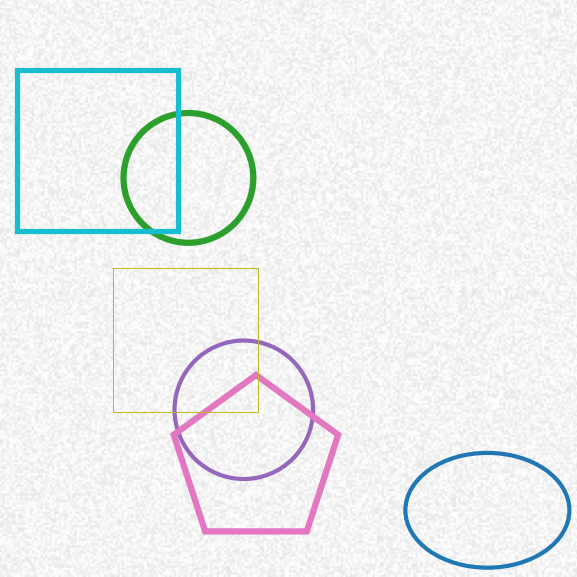[{"shape": "oval", "thickness": 2, "radius": 0.71, "center": [0.844, 0.116]}, {"shape": "circle", "thickness": 3, "radius": 0.56, "center": [0.326, 0.691]}, {"shape": "circle", "thickness": 2, "radius": 0.6, "center": [0.422, 0.29]}, {"shape": "pentagon", "thickness": 3, "radius": 0.75, "center": [0.443, 0.2]}, {"shape": "square", "thickness": 0.5, "radius": 0.63, "center": [0.321, 0.41]}, {"shape": "square", "thickness": 2.5, "radius": 0.7, "center": [0.169, 0.739]}]